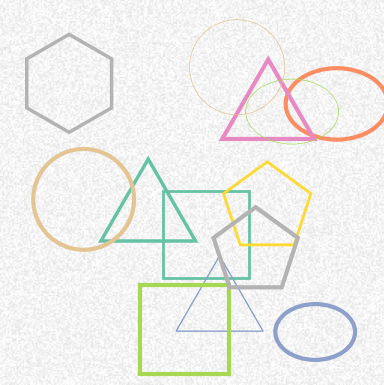[{"shape": "square", "thickness": 2, "radius": 0.56, "center": [0.535, 0.391]}, {"shape": "triangle", "thickness": 2.5, "radius": 0.71, "center": [0.385, 0.445]}, {"shape": "oval", "thickness": 3, "radius": 0.66, "center": [0.875, 0.73]}, {"shape": "oval", "thickness": 3, "radius": 0.52, "center": [0.819, 0.138]}, {"shape": "triangle", "thickness": 1, "radius": 0.65, "center": [0.57, 0.205]}, {"shape": "triangle", "thickness": 3, "radius": 0.69, "center": [0.697, 0.708]}, {"shape": "square", "thickness": 3, "radius": 0.58, "center": [0.479, 0.143]}, {"shape": "oval", "thickness": 0.5, "radius": 0.6, "center": [0.759, 0.71]}, {"shape": "pentagon", "thickness": 2, "radius": 0.6, "center": [0.694, 0.46]}, {"shape": "circle", "thickness": 0.5, "radius": 0.62, "center": [0.616, 0.825]}, {"shape": "circle", "thickness": 3, "radius": 0.65, "center": [0.217, 0.482]}, {"shape": "hexagon", "thickness": 2.5, "radius": 0.64, "center": [0.18, 0.784]}, {"shape": "pentagon", "thickness": 3, "radius": 0.58, "center": [0.664, 0.347]}]